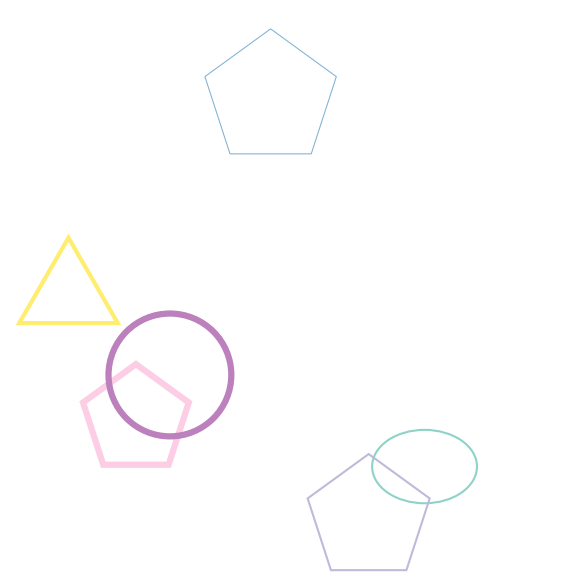[{"shape": "oval", "thickness": 1, "radius": 0.45, "center": [0.735, 0.191]}, {"shape": "pentagon", "thickness": 1, "radius": 0.56, "center": [0.638, 0.102]}, {"shape": "pentagon", "thickness": 0.5, "radius": 0.6, "center": [0.469, 0.829]}, {"shape": "pentagon", "thickness": 3, "radius": 0.48, "center": [0.235, 0.272]}, {"shape": "circle", "thickness": 3, "radius": 0.53, "center": [0.294, 0.35]}, {"shape": "triangle", "thickness": 2, "radius": 0.49, "center": [0.119, 0.489]}]